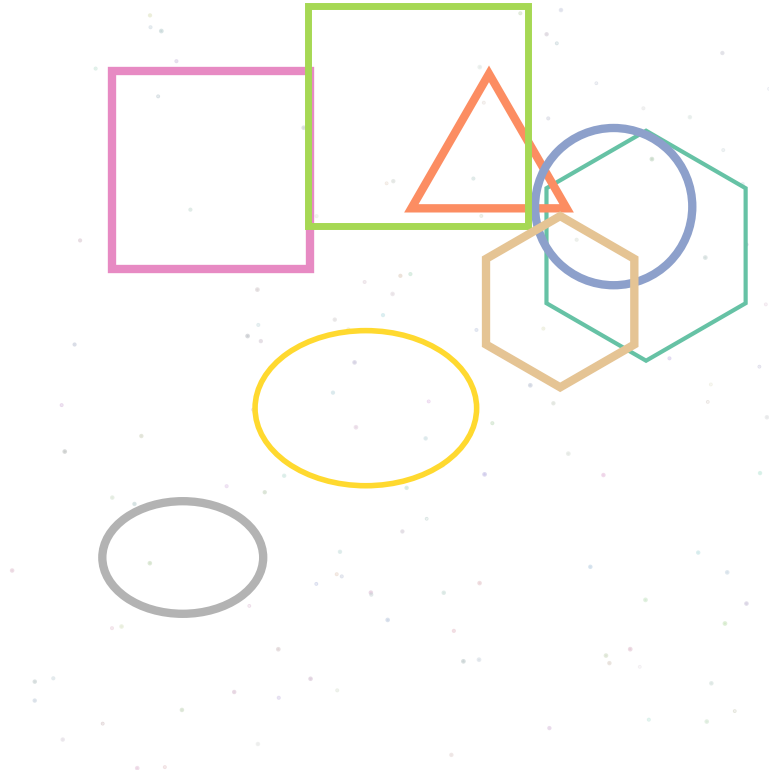[{"shape": "hexagon", "thickness": 1.5, "radius": 0.75, "center": [0.839, 0.681]}, {"shape": "triangle", "thickness": 3, "radius": 0.58, "center": [0.635, 0.788]}, {"shape": "circle", "thickness": 3, "radius": 0.51, "center": [0.797, 0.732]}, {"shape": "square", "thickness": 3, "radius": 0.64, "center": [0.274, 0.779]}, {"shape": "square", "thickness": 2.5, "radius": 0.71, "center": [0.543, 0.849]}, {"shape": "oval", "thickness": 2, "radius": 0.72, "center": [0.475, 0.47]}, {"shape": "hexagon", "thickness": 3, "radius": 0.56, "center": [0.727, 0.608]}, {"shape": "oval", "thickness": 3, "radius": 0.52, "center": [0.237, 0.276]}]